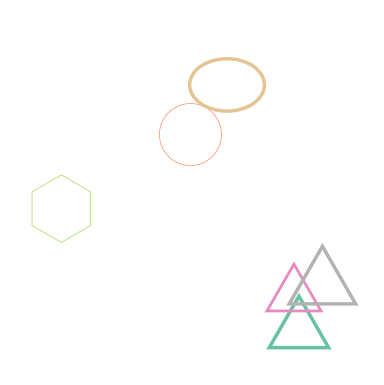[{"shape": "triangle", "thickness": 2.5, "radius": 0.45, "center": [0.776, 0.142]}, {"shape": "circle", "thickness": 0.5, "radius": 0.4, "center": [0.495, 0.651]}, {"shape": "triangle", "thickness": 2, "radius": 0.41, "center": [0.764, 0.233]}, {"shape": "hexagon", "thickness": 0.5, "radius": 0.44, "center": [0.159, 0.458]}, {"shape": "oval", "thickness": 2.5, "radius": 0.49, "center": [0.59, 0.779]}, {"shape": "triangle", "thickness": 2.5, "radius": 0.5, "center": [0.837, 0.261]}]